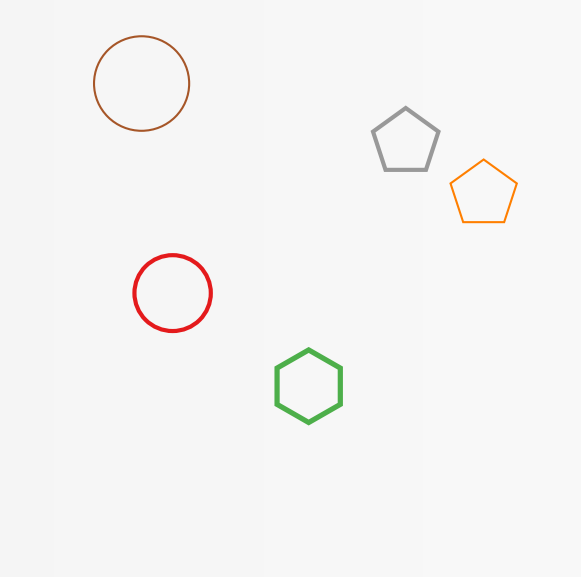[{"shape": "circle", "thickness": 2, "radius": 0.33, "center": [0.297, 0.492]}, {"shape": "hexagon", "thickness": 2.5, "radius": 0.31, "center": [0.531, 0.33]}, {"shape": "pentagon", "thickness": 1, "radius": 0.3, "center": [0.832, 0.663]}, {"shape": "circle", "thickness": 1, "radius": 0.41, "center": [0.244, 0.854]}, {"shape": "pentagon", "thickness": 2, "radius": 0.3, "center": [0.698, 0.753]}]